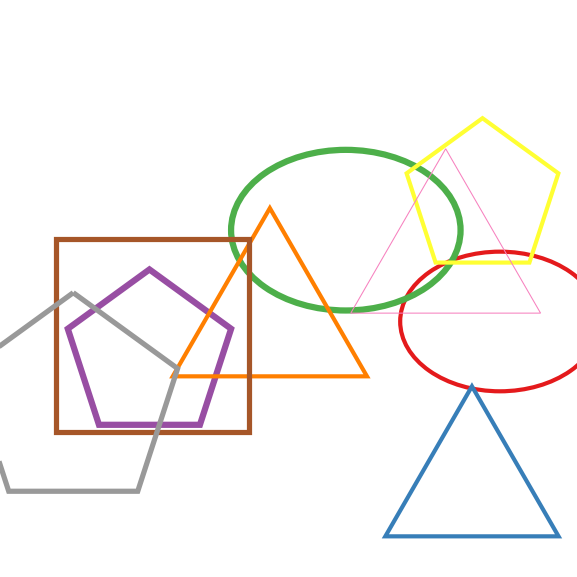[{"shape": "oval", "thickness": 2, "radius": 0.86, "center": [0.866, 0.442]}, {"shape": "triangle", "thickness": 2, "radius": 0.87, "center": [0.817, 0.157]}, {"shape": "oval", "thickness": 3, "radius": 0.99, "center": [0.599, 0.601]}, {"shape": "pentagon", "thickness": 3, "radius": 0.74, "center": [0.259, 0.384]}, {"shape": "triangle", "thickness": 2, "radius": 0.97, "center": [0.467, 0.445]}, {"shape": "pentagon", "thickness": 2, "radius": 0.69, "center": [0.835, 0.656]}, {"shape": "square", "thickness": 2.5, "radius": 0.84, "center": [0.265, 0.418]}, {"shape": "triangle", "thickness": 0.5, "radius": 0.95, "center": [0.772, 0.552]}, {"shape": "pentagon", "thickness": 2.5, "radius": 0.95, "center": [0.127, 0.302]}]